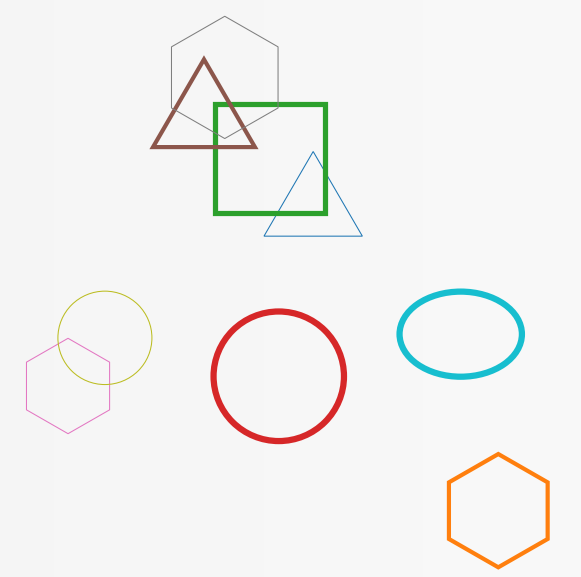[{"shape": "triangle", "thickness": 0.5, "radius": 0.49, "center": [0.539, 0.639]}, {"shape": "hexagon", "thickness": 2, "radius": 0.49, "center": [0.857, 0.115]}, {"shape": "square", "thickness": 2.5, "radius": 0.47, "center": [0.465, 0.724]}, {"shape": "circle", "thickness": 3, "radius": 0.56, "center": [0.48, 0.348]}, {"shape": "triangle", "thickness": 2, "radius": 0.51, "center": [0.351, 0.795]}, {"shape": "hexagon", "thickness": 0.5, "radius": 0.41, "center": [0.117, 0.331]}, {"shape": "hexagon", "thickness": 0.5, "radius": 0.53, "center": [0.387, 0.865]}, {"shape": "circle", "thickness": 0.5, "radius": 0.4, "center": [0.18, 0.414]}, {"shape": "oval", "thickness": 3, "radius": 0.53, "center": [0.793, 0.42]}]